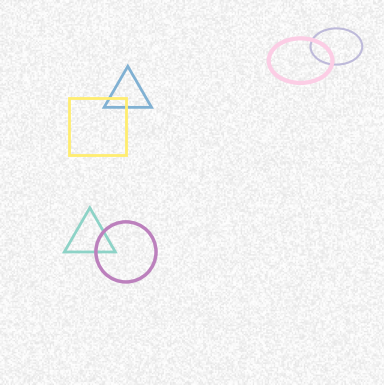[{"shape": "triangle", "thickness": 2, "radius": 0.38, "center": [0.233, 0.384]}, {"shape": "oval", "thickness": 1.5, "radius": 0.34, "center": [0.874, 0.879]}, {"shape": "triangle", "thickness": 2, "radius": 0.36, "center": [0.332, 0.757]}, {"shape": "oval", "thickness": 3, "radius": 0.41, "center": [0.781, 0.843]}, {"shape": "circle", "thickness": 2.5, "radius": 0.39, "center": [0.327, 0.346]}, {"shape": "square", "thickness": 2, "radius": 0.37, "center": [0.253, 0.672]}]